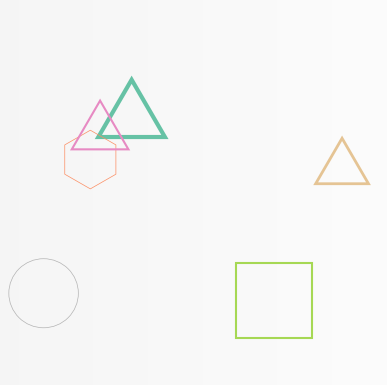[{"shape": "triangle", "thickness": 3, "radius": 0.5, "center": [0.34, 0.694]}, {"shape": "hexagon", "thickness": 0.5, "radius": 0.38, "center": [0.233, 0.586]}, {"shape": "triangle", "thickness": 1.5, "radius": 0.42, "center": [0.258, 0.654]}, {"shape": "square", "thickness": 1.5, "radius": 0.49, "center": [0.707, 0.22]}, {"shape": "triangle", "thickness": 2, "radius": 0.39, "center": [0.883, 0.562]}, {"shape": "circle", "thickness": 0.5, "radius": 0.45, "center": [0.112, 0.238]}]